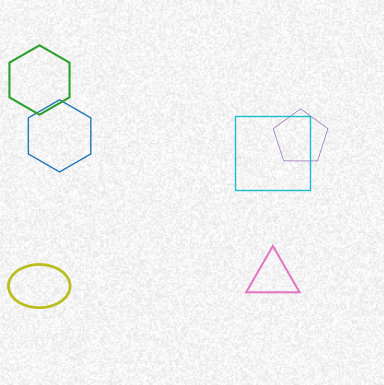[{"shape": "hexagon", "thickness": 1, "radius": 0.47, "center": [0.155, 0.647]}, {"shape": "hexagon", "thickness": 1.5, "radius": 0.45, "center": [0.103, 0.792]}, {"shape": "pentagon", "thickness": 0.5, "radius": 0.37, "center": [0.781, 0.643]}, {"shape": "triangle", "thickness": 1.5, "radius": 0.4, "center": [0.709, 0.281]}, {"shape": "oval", "thickness": 2, "radius": 0.4, "center": [0.102, 0.257]}, {"shape": "square", "thickness": 1, "radius": 0.48, "center": [0.708, 0.602]}]